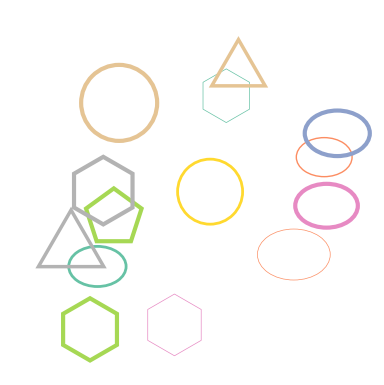[{"shape": "hexagon", "thickness": 0.5, "radius": 0.35, "center": [0.588, 0.751]}, {"shape": "oval", "thickness": 2, "radius": 0.37, "center": [0.253, 0.308]}, {"shape": "oval", "thickness": 1, "radius": 0.36, "center": [0.842, 0.592]}, {"shape": "oval", "thickness": 0.5, "radius": 0.47, "center": [0.763, 0.339]}, {"shape": "oval", "thickness": 3, "radius": 0.42, "center": [0.876, 0.654]}, {"shape": "hexagon", "thickness": 0.5, "radius": 0.4, "center": [0.453, 0.156]}, {"shape": "oval", "thickness": 3, "radius": 0.41, "center": [0.848, 0.466]}, {"shape": "pentagon", "thickness": 3, "radius": 0.38, "center": [0.296, 0.435]}, {"shape": "hexagon", "thickness": 3, "radius": 0.4, "center": [0.234, 0.145]}, {"shape": "circle", "thickness": 2, "radius": 0.42, "center": [0.546, 0.502]}, {"shape": "triangle", "thickness": 2.5, "radius": 0.4, "center": [0.619, 0.817]}, {"shape": "circle", "thickness": 3, "radius": 0.49, "center": [0.309, 0.733]}, {"shape": "triangle", "thickness": 2.5, "radius": 0.49, "center": [0.185, 0.356]}, {"shape": "hexagon", "thickness": 3, "radius": 0.44, "center": [0.268, 0.505]}]